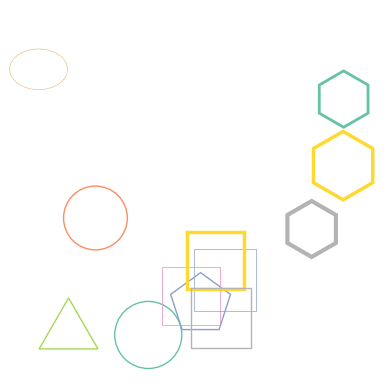[{"shape": "hexagon", "thickness": 2, "radius": 0.37, "center": [0.893, 0.743]}, {"shape": "circle", "thickness": 1, "radius": 0.44, "center": [0.385, 0.13]}, {"shape": "circle", "thickness": 1, "radius": 0.41, "center": [0.248, 0.434]}, {"shape": "pentagon", "thickness": 1, "radius": 0.41, "center": [0.521, 0.21]}, {"shape": "square", "thickness": 0.5, "radius": 0.4, "center": [0.584, 0.272]}, {"shape": "square", "thickness": 0.5, "radius": 0.38, "center": [0.495, 0.231]}, {"shape": "triangle", "thickness": 1, "radius": 0.44, "center": [0.178, 0.138]}, {"shape": "square", "thickness": 2.5, "radius": 0.37, "center": [0.56, 0.324]}, {"shape": "hexagon", "thickness": 2.5, "radius": 0.44, "center": [0.891, 0.57]}, {"shape": "oval", "thickness": 0.5, "radius": 0.38, "center": [0.1, 0.82]}, {"shape": "hexagon", "thickness": 3, "radius": 0.36, "center": [0.809, 0.405]}, {"shape": "square", "thickness": 1, "radius": 0.39, "center": [0.574, 0.173]}]